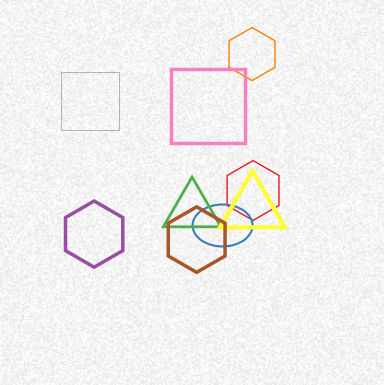[{"shape": "hexagon", "thickness": 1, "radius": 0.39, "center": [0.657, 0.505]}, {"shape": "oval", "thickness": 1.5, "radius": 0.39, "center": [0.578, 0.414]}, {"shape": "triangle", "thickness": 2, "radius": 0.43, "center": [0.499, 0.454]}, {"shape": "hexagon", "thickness": 2.5, "radius": 0.43, "center": [0.245, 0.392]}, {"shape": "hexagon", "thickness": 1, "radius": 0.34, "center": [0.655, 0.86]}, {"shape": "triangle", "thickness": 3, "radius": 0.49, "center": [0.656, 0.458]}, {"shape": "hexagon", "thickness": 2.5, "radius": 0.43, "center": [0.511, 0.378]}, {"shape": "square", "thickness": 2.5, "radius": 0.48, "center": [0.54, 0.725]}, {"shape": "square", "thickness": 0.5, "radius": 0.38, "center": [0.235, 0.738]}]